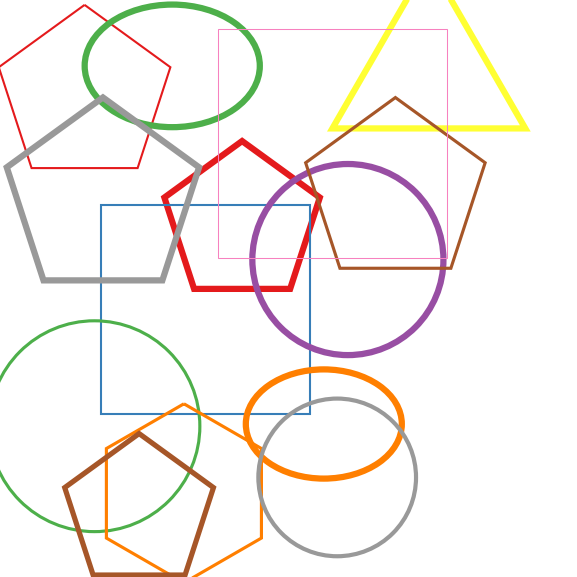[{"shape": "pentagon", "thickness": 3, "radius": 0.71, "center": [0.419, 0.613]}, {"shape": "pentagon", "thickness": 1, "radius": 0.78, "center": [0.146, 0.834]}, {"shape": "square", "thickness": 1, "radius": 0.91, "center": [0.356, 0.463]}, {"shape": "circle", "thickness": 1.5, "radius": 0.91, "center": [0.164, 0.261]}, {"shape": "oval", "thickness": 3, "radius": 0.76, "center": [0.298, 0.885]}, {"shape": "circle", "thickness": 3, "radius": 0.83, "center": [0.602, 0.55]}, {"shape": "hexagon", "thickness": 1.5, "radius": 0.78, "center": [0.318, 0.145]}, {"shape": "oval", "thickness": 3, "radius": 0.68, "center": [0.561, 0.265]}, {"shape": "triangle", "thickness": 3, "radius": 0.96, "center": [0.743, 0.873]}, {"shape": "pentagon", "thickness": 2.5, "radius": 0.68, "center": [0.241, 0.113]}, {"shape": "pentagon", "thickness": 1.5, "radius": 0.82, "center": [0.685, 0.667]}, {"shape": "square", "thickness": 0.5, "radius": 0.99, "center": [0.575, 0.751]}, {"shape": "pentagon", "thickness": 3, "radius": 0.88, "center": [0.178, 0.655]}, {"shape": "circle", "thickness": 2, "radius": 0.68, "center": [0.584, 0.172]}]